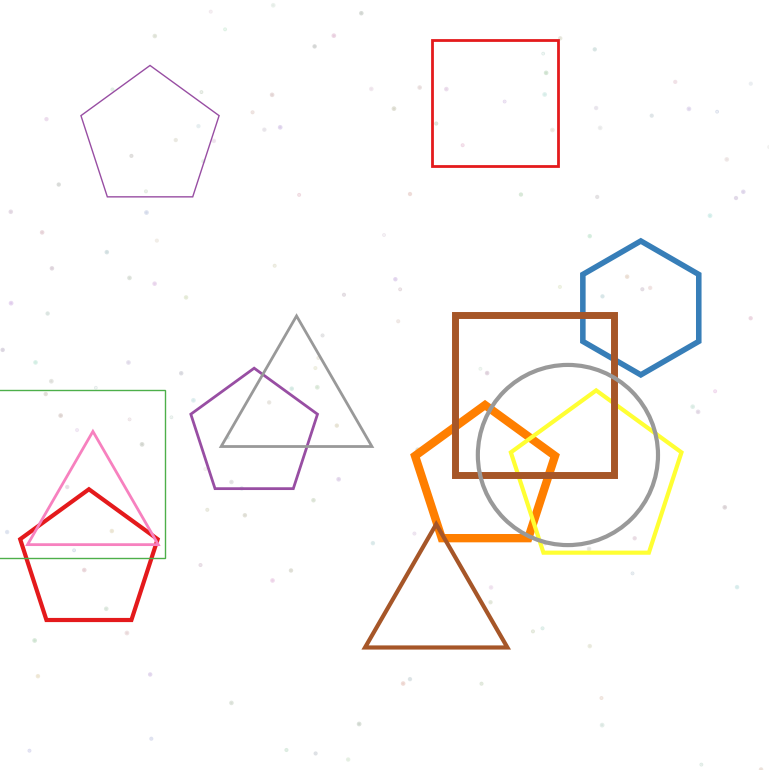[{"shape": "square", "thickness": 1, "radius": 0.41, "center": [0.643, 0.866]}, {"shape": "pentagon", "thickness": 1.5, "radius": 0.47, "center": [0.115, 0.271]}, {"shape": "hexagon", "thickness": 2, "radius": 0.43, "center": [0.832, 0.6]}, {"shape": "square", "thickness": 0.5, "radius": 0.54, "center": [0.105, 0.385]}, {"shape": "pentagon", "thickness": 1, "radius": 0.43, "center": [0.33, 0.435]}, {"shape": "pentagon", "thickness": 0.5, "radius": 0.47, "center": [0.195, 0.821]}, {"shape": "pentagon", "thickness": 3, "radius": 0.48, "center": [0.63, 0.378]}, {"shape": "pentagon", "thickness": 1.5, "radius": 0.58, "center": [0.774, 0.376]}, {"shape": "square", "thickness": 2.5, "radius": 0.52, "center": [0.694, 0.487]}, {"shape": "triangle", "thickness": 1.5, "radius": 0.53, "center": [0.567, 0.212]}, {"shape": "triangle", "thickness": 1, "radius": 0.49, "center": [0.121, 0.342]}, {"shape": "circle", "thickness": 1.5, "radius": 0.58, "center": [0.738, 0.409]}, {"shape": "triangle", "thickness": 1, "radius": 0.57, "center": [0.385, 0.477]}]